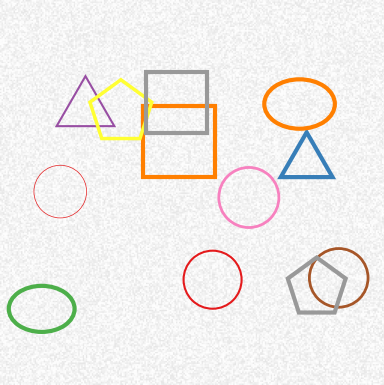[{"shape": "circle", "thickness": 0.5, "radius": 0.34, "center": [0.157, 0.502]}, {"shape": "circle", "thickness": 1.5, "radius": 0.38, "center": [0.552, 0.273]}, {"shape": "triangle", "thickness": 3, "radius": 0.39, "center": [0.796, 0.579]}, {"shape": "oval", "thickness": 3, "radius": 0.43, "center": [0.108, 0.198]}, {"shape": "triangle", "thickness": 1.5, "radius": 0.43, "center": [0.222, 0.716]}, {"shape": "square", "thickness": 3, "radius": 0.46, "center": [0.465, 0.633]}, {"shape": "oval", "thickness": 3, "radius": 0.46, "center": [0.778, 0.73]}, {"shape": "pentagon", "thickness": 2.5, "radius": 0.42, "center": [0.314, 0.708]}, {"shape": "circle", "thickness": 2, "radius": 0.38, "center": [0.88, 0.278]}, {"shape": "circle", "thickness": 2, "radius": 0.39, "center": [0.646, 0.487]}, {"shape": "pentagon", "thickness": 3, "radius": 0.39, "center": [0.823, 0.252]}, {"shape": "square", "thickness": 3, "radius": 0.4, "center": [0.457, 0.734]}]